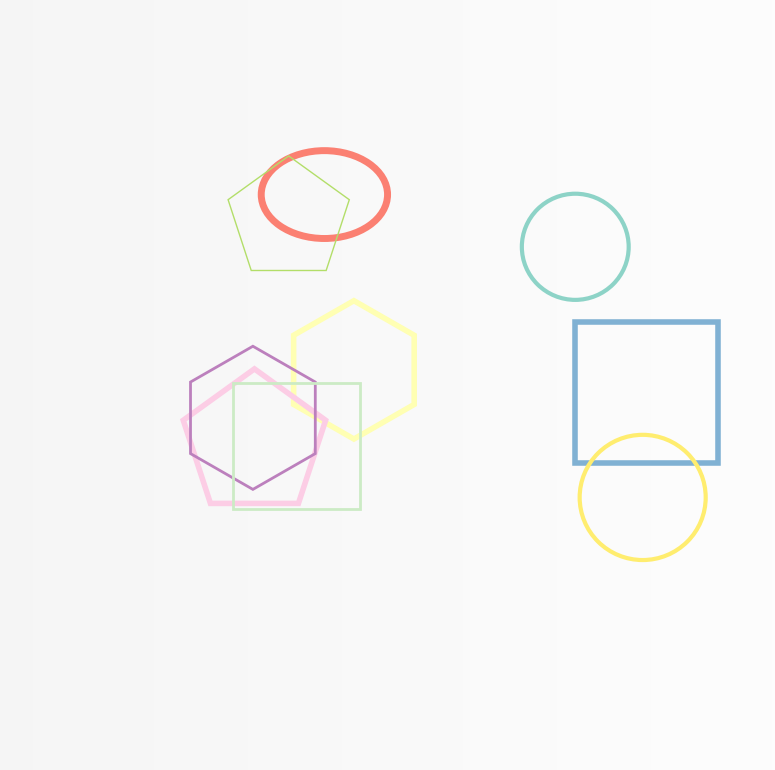[{"shape": "circle", "thickness": 1.5, "radius": 0.34, "center": [0.742, 0.679]}, {"shape": "hexagon", "thickness": 2, "radius": 0.45, "center": [0.457, 0.52]}, {"shape": "oval", "thickness": 2.5, "radius": 0.41, "center": [0.419, 0.747]}, {"shape": "square", "thickness": 2, "radius": 0.46, "center": [0.834, 0.491]}, {"shape": "pentagon", "thickness": 0.5, "radius": 0.41, "center": [0.373, 0.715]}, {"shape": "pentagon", "thickness": 2, "radius": 0.48, "center": [0.328, 0.424]}, {"shape": "hexagon", "thickness": 1, "radius": 0.46, "center": [0.326, 0.457]}, {"shape": "square", "thickness": 1, "radius": 0.41, "center": [0.383, 0.421]}, {"shape": "circle", "thickness": 1.5, "radius": 0.41, "center": [0.829, 0.354]}]